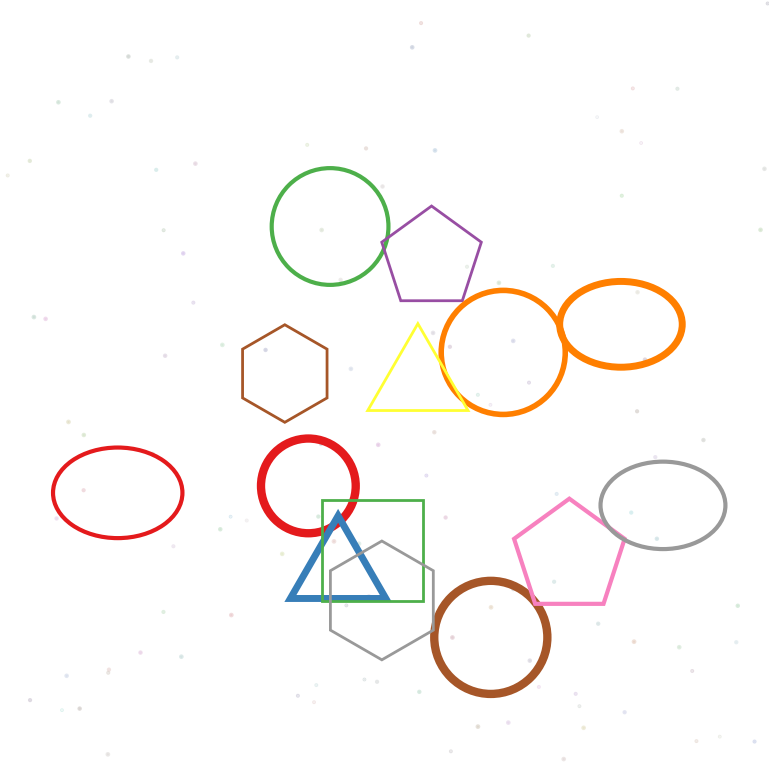[{"shape": "oval", "thickness": 1.5, "radius": 0.42, "center": [0.153, 0.36]}, {"shape": "circle", "thickness": 3, "radius": 0.31, "center": [0.4, 0.369]}, {"shape": "triangle", "thickness": 2.5, "radius": 0.36, "center": [0.439, 0.259]}, {"shape": "square", "thickness": 1, "radius": 0.33, "center": [0.483, 0.285]}, {"shape": "circle", "thickness": 1.5, "radius": 0.38, "center": [0.429, 0.706]}, {"shape": "pentagon", "thickness": 1, "radius": 0.34, "center": [0.56, 0.664]}, {"shape": "oval", "thickness": 2.5, "radius": 0.4, "center": [0.806, 0.579]}, {"shape": "circle", "thickness": 2, "radius": 0.4, "center": [0.654, 0.542]}, {"shape": "triangle", "thickness": 1, "radius": 0.38, "center": [0.543, 0.504]}, {"shape": "circle", "thickness": 3, "radius": 0.37, "center": [0.637, 0.172]}, {"shape": "hexagon", "thickness": 1, "radius": 0.32, "center": [0.37, 0.515]}, {"shape": "pentagon", "thickness": 1.5, "radius": 0.38, "center": [0.739, 0.277]}, {"shape": "oval", "thickness": 1.5, "radius": 0.41, "center": [0.861, 0.344]}, {"shape": "hexagon", "thickness": 1, "radius": 0.39, "center": [0.496, 0.22]}]